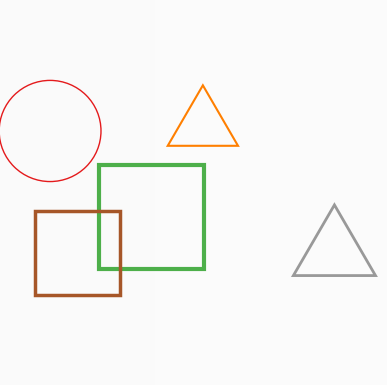[{"shape": "circle", "thickness": 1, "radius": 0.66, "center": [0.129, 0.66]}, {"shape": "square", "thickness": 3, "radius": 0.67, "center": [0.391, 0.436]}, {"shape": "triangle", "thickness": 1.5, "radius": 0.52, "center": [0.524, 0.674]}, {"shape": "square", "thickness": 2.5, "radius": 0.55, "center": [0.201, 0.343]}, {"shape": "triangle", "thickness": 2, "radius": 0.61, "center": [0.863, 0.345]}]